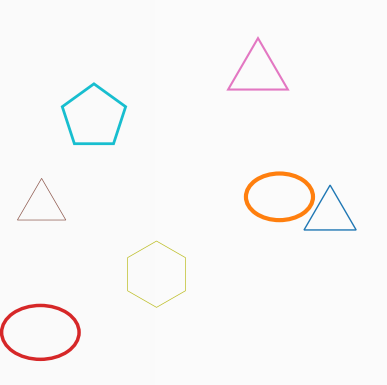[{"shape": "triangle", "thickness": 1, "radius": 0.39, "center": [0.852, 0.442]}, {"shape": "oval", "thickness": 3, "radius": 0.43, "center": [0.721, 0.489]}, {"shape": "oval", "thickness": 2.5, "radius": 0.5, "center": [0.104, 0.137]}, {"shape": "triangle", "thickness": 0.5, "radius": 0.36, "center": [0.107, 0.465]}, {"shape": "triangle", "thickness": 1.5, "radius": 0.44, "center": [0.666, 0.812]}, {"shape": "hexagon", "thickness": 0.5, "radius": 0.43, "center": [0.404, 0.288]}, {"shape": "pentagon", "thickness": 2, "radius": 0.43, "center": [0.242, 0.696]}]